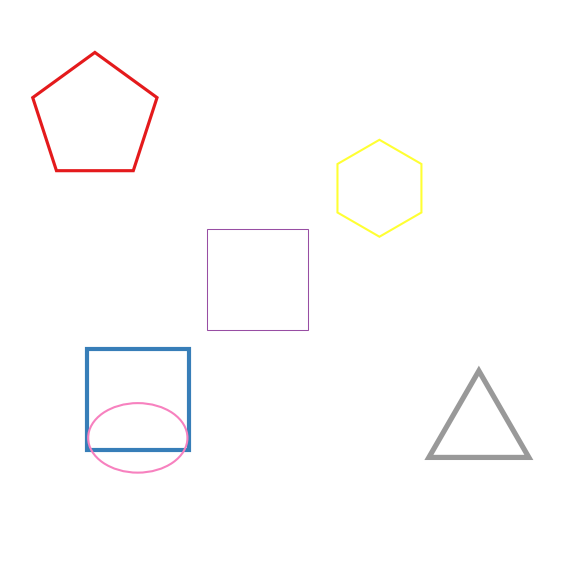[{"shape": "pentagon", "thickness": 1.5, "radius": 0.57, "center": [0.164, 0.795]}, {"shape": "square", "thickness": 2, "radius": 0.44, "center": [0.239, 0.308]}, {"shape": "square", "thickness": 0.5, "radius": 0.44, "center": [0.446, 0.515]}, {"shape": "hexagon", "thickness": 1, "radius": 0.42, "center": [0.657, 0.673]}, {"shape": "oval", "thickness": 1, "radius": 0.43, "center": [0.239, 0.241]}, {"shape": "triangle", "thickness": 2.5, "radius": 0.5, "center": [0.829, 0.257]}]